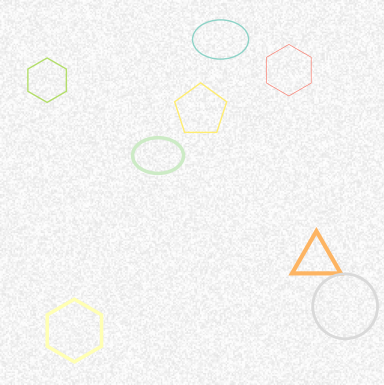[{"shape": "oval", "thickness": 1, "radius": 0.36, "center": [0.573, 0.897]}, {"shape": "hexagon", "thickness": 2.5, "radius": 0.41, "center": [0.193, 0.141]}, {"shape": "hexagon", "thickness": 0.5, "radius": 0.33, "center": [0.75, 0.818]}, {"shape": "triangle", "thickness": 3, "radius": 0.37, "center": [0.822, 0.327]}, {"shape": "hexagon", "thickness": 1, "radius": 0.29, "center": [0.122, 0.792]}, {"shape": "circle", "thickness": 2, "radius": 0.42, "center": [0.897, 0.204]}, {"shape": "oval", "thickness": 2.5, "radius": 0.33, "center": [0.41, 0.596]}, {"shape": "pentagon", "thickness": 1, "radius": 0.36, "center": [0.521, 0.714]}]